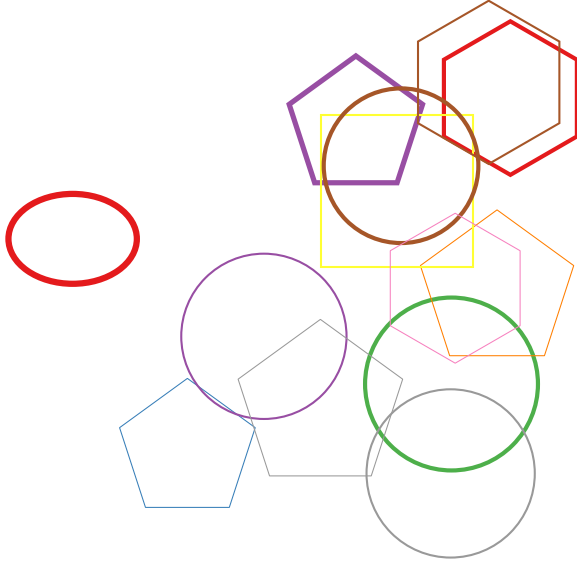[{"shape": "oval", "thickness": 3, "radius": 0.56, "center": [0.126, 0.586]}, {"shape": "hexagon", "thickness": 2, "radius": 0.66, "center": [0.884, 0.829]}, {"shape": "pentagon", "thickness": 0.5, "radius": 0.62, "center": [0.324, 0.22]}, {"shape": "circle", "thickness": 2, "radius": 0.75, "center": [0.782, 0.334]}, {"shape": "circle", "thickness": 1, "radius": 0.72, "center": [0.457, 0.417]}, {"shape": "pentagon", "thickness": 2.5, "radius": 0.61, "center": [0.616, 0.781]}, {"shape": "pentagon", "thickness": 0.5, "radius": 0.7, "center": [0.861, 0.496]}, {"shape": "square", "thickness": 1, "radius": 0.66, "center": [0.688, 0.668]}, {"shape": "hexagon", "thickness": 1, "radius": 0.71, "center": [0.846, 0.857]}, {"shape": "circle", "thickness": 2, "radius": 0.67, "center": [0.694, 0.712]}, {"shape": "hexagon", "thickness": 0.5, "radius": 0.65, "center": [0.788, 0.5]}, {"shape": "pentagon", "thickness": 0.5, "radius": 0.75, "center": [0.555, 0.296]}, {"shape": "circle", "thickness": 1, "radius": 0.73, "center": [0.78, 0.179]}]